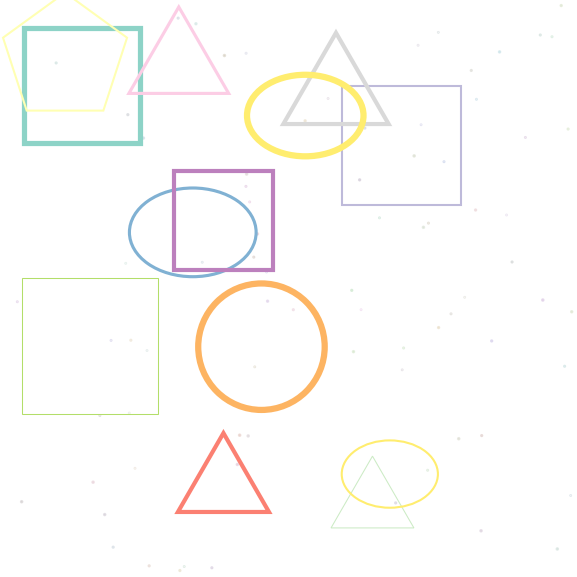[{"shape": "square", "thickness": 2.5, "radius": 0.5, "center": [0.142, 0.851]}, {"shape": "pentagon", "thickness": 1, "radius": 0.56, "center": [0.113, 0.899]}, {"shape": "square", "thickness": 1, "radius": 0.52, "center": [0.695, 0.747]}, {"shape": "triangle", "thickness": 2, "radius": 0.46, "center": [0.387, 0.158]}, {"shape": "oval", "thickness": 1.5, "radius": 0.55, "center": [0.334, 0.597]}, {"shape": "circle", "thickness": 3, "radius": 0.55, "center": [0.453, 0.399]}, {"shape": "square", "thickness": 0.5, "radius": 0.59, "center": [0.156, 0.401]}, {"shape": "triangle", "thickness": 1.5, "radius": 0.5, "center": [0.31, 0.887]}, {"shape": "triangle", "thickness": 2, "radius": 0.53, "center": [0.582, 0.837]}, {"shape": "square", "thickness": 2, "radius": 0.43, "center": [0.387, 0.618]}, {"shape": "triangle", "thickness": 0.5, "radius": 0.41, "center": [0.645, 0.126]}, {"shape": "oval", "thickness": 3, "radius": 0.5, "center": [0.529, 0.799]}, {"shape": "oval", "thickness": 1, "radius": 0.42, "center": [0.675, 0.178]}]